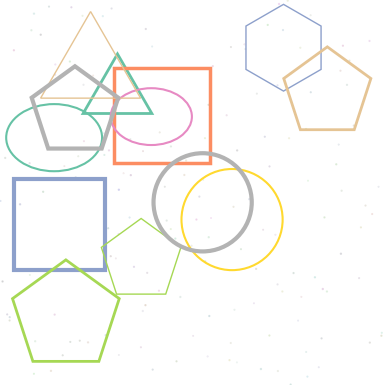[{"shape": "triangle", "thickness": 2, "radius": 0.52, "center": [0.305, 0.757]}, {"shape": "oval", "thickness": 1.5, "radius": 0.62, "center": [0.141, 0.642]}, {"shape": "square", "thickness": 2.5, "radius": 0.62, "center": [0.421, 0.7]}, {"shape": "hexagon", "thickness": 1, "radius": 0.56, "center": [0.736, 0.876]}, {"shape": "square", "thickness": 3, "radius": 0.59, "center": [0.154, 0.416]}, {"shape": "oval", "thickness": 1.5, "radius": 0.53, "center": [0.393, 0.697]}, {"shape": "pentagon", "thickness": 2, "radius": 0.73, "center": [0.171, 0.179]}, {"shape": "pentagon", "thickness": 1, "radius": 0.54, "center": [0.367, 0.324]}, {"shape": "circle", "thickness": 1.5, "radius": 0.66, "center": [0.603, 0.43]}, {"shape": "triangle", "thickness": 1, "radius": 0.75, "center": [0.235, 0.82]}, {"shape": "pentagon", "thickness": 2, "radius": 0.59, "center": [0.85, 0.759]}, {"shape": "pentagon", "thickness": 3, "radius": 0.59, "center": [0.195, 0.71]}, {"shape": "circle", "thickness": 3, "radius": 0.64, "center": [0.526, 0.475]}]